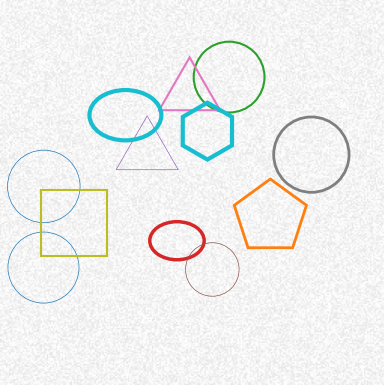[{"shape": "circle", "thickness": 0.5, "radius": 0.46, "center": [0.113, 0.305]}, {"shape": "circle", "thickness": 0.5, "radius": 0.47, "center": [0.114, 0.516]}, {"shape": "pentagon", "thickness": 2, "radius": 0.49, "center": [0.702, 0.436]}, {"shape": "circle", "thickness": 1.5, "radius": 0.46, "center": [0.595, 0.8]}, {"shape": "oval", "thickness": 2.5, "radius": 0.35, "center": [0.46, 0.375]}, {"shape": "triangle", "thickness": 0.5, "radius": 0.47, "center": [0.382, 0.606]}, {"shape": "circle", "thickness": 0.5, "radius": 0.35, "center": [0.551, 0.3]}, {"shape": "triangle", "thickness": 1.5, "radius": 0.46, "center": [0.492, 0.759]}, {"shape": "circle", "thickness": 2, "radius": 0.49, "center": [0.809, 0.598]}, {"shape": "square", "thickness": 1.5, "radius": 0.43, "center": [0.193, 0.42]}, {"shape": "hexagon", "thickness": 3, "radius": 0.37, "center": [0.539, 0.659]}, {"shape": "oval", "thickness": 3, "radius": 0.47, "center": [0.326, 0.701]}]